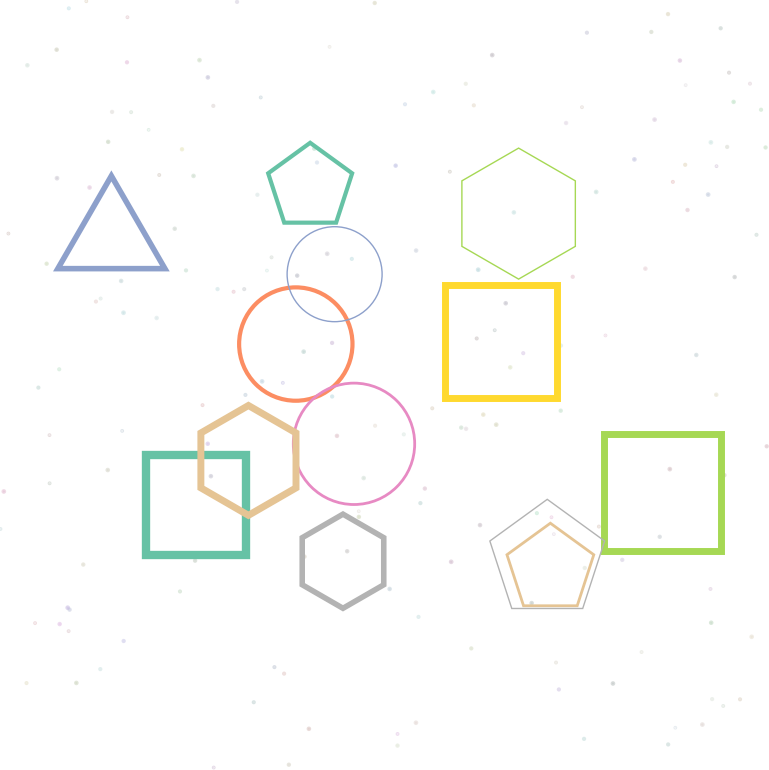[{"shape": "square", "thickness": 3, "radius": 0.32, "center": [0.254, 0.344]}, {"shape": "pentagon", "thickness": 1.5, "radius": 0.29, "center": [0.403, 0.757]}, {"shape": "circle", "thickness": 1.5, "radius": 0.37, "center": [0.384, 0.553]}, {"shape": "circle", "thickness": 0.5, "radius": 0.31, "center": [0.435, 0.644]}, {"shape": "triangle", "thickness": 2, "radius": 0.4, "center": [0.145, 0.691]}, {"shape": "circle", "thickness": 1, "radius": 0.39, "center": [0.46, 0.424]}, {"shape": "square", "thickness": 2.5, "radius": 0.38, "center": [0.861, 0.36]}, {"shape": "hexagon", "thickness": 0.5, "radius": 0.43, "center": [0.674, 0.723]}, {"shape": "square", "thickness": 2.5, "radius": 0.37, "center": [0.651, 0.557]}, {"shape": "pentagon", "thickness": 1, "radius": 0.3, "center": [0.715, 0.261]}, {"shape": "hexagon", "thickness": 2.5, "radius": 0.36, "center": [0.323, 0.402]}, {"shape": "hexagon", "thickness": 2, "radius": 0.31, "center": [0.445, 0.271]}, {"shape": "pentagon", "thickness": 0.5, "radius": 0.39, "center": [0.711, 0.273]}]